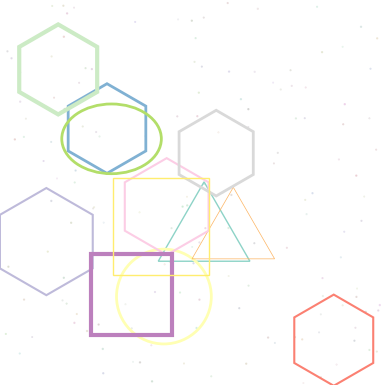[{"shape": "triangle", "thickness": 1, "radius": 0.69, "center": [0.53, 0.39]}, {"shape": "circle", "thickness": 2, "radius": 0.62, "center": [0.426, 0.23]}, {"shape": "hexagon", "thickness": 1.5, "radius": 0.7, "center": [0.12, 0.372]}, {"shape": "hexagon", "thickness": 1.5, "radius": 0.59, "center": [0.867, 0.116]}, {"shape": "hexagon", "thickness": 2, "radius": 0.58, "center": [0.278, 0.666]}, {"shape": "triangle", "thickness": 0.5, "radius": 0.62, "center": [0.606, 0.39]}, {"shape": "oval", "thickness": 2, "radius": 0.65, "center": [0.29, 0.639]}, {"shape": "hexagon", "thickness": 1.5, "radius": 0.63, "center": [0.433, 0.464]}, {"shape": "hexagon", "thickness": 2, "radius": 0.56, "center": [0.562, 0.602]}, {"shape": "square", "thickness": 3, "radius": 0.53, "center": [0.341, 0.235]}, {"shape": "hexagon", "thickness": 3, "radius": 0.58, "center": [0.151, 0.82]}, {"shape": "square", "thickness": 1, "radius": 0.63, "center": [0.418, 0.412]}]